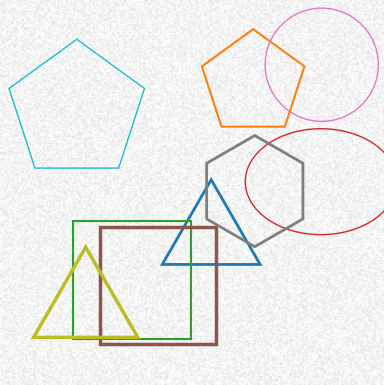[{"shape": "triangle", "thickness": 2, "radius": 0.73, "center": [0.549, 0.386]}, {"shape": "pentagon", "thickness": 1.5, "radius": 0.7, "center": [0.658, 0.784]}, {"shape": "square", "thickness": 1.5, "radius": 0.76, "center": [0.343, 0.272]}, {"shape": "oval", "thickness": 1, "radius": 0.98, "center": [0.834, 0.528]}, {"shape": "square", "thickness": 2.5, "radius": 0.76, "center": [0.411, 0.259]}, {"shape": "circle", "thickness": 1, "radius": 0.74, "center": [0.836, 0.832]}, {"shape": "hexagon", "thickness": 2, "radius": 0.72, "center": [0.662, 0.504]}, {"shape": "triangle", "thickness": 2.5, "radius": 0.78, "center": [0.223, 0.202]}, {"shape": "pentagon", "thickness": 1, "radius": 0.92, "center": [0.199, 0.713]}]